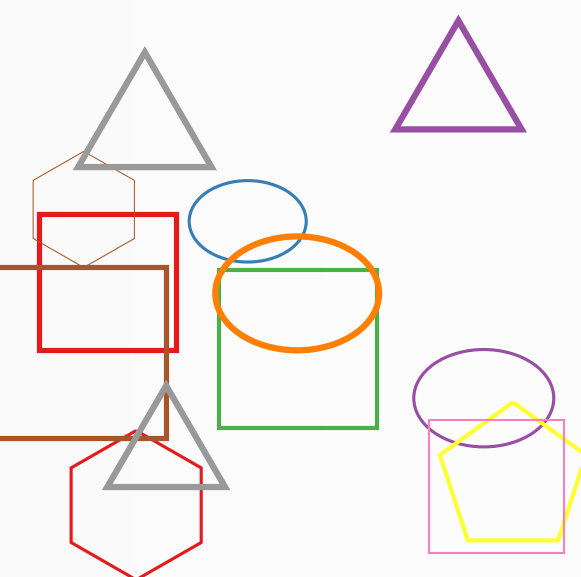[{"shape": "square", "thickness": 2.5, "radius": 0.59, "center": [0.185, 0.511]}, {"shape": "hexagon", "thickness": 1.5, "radius": 0.65, "center": [0.234, 0.124]}, {"shape": "oval", "thickness": 1.5, "radius": 0.5, "center": [0.426, 0.616]}, {"shape": "square", "thickness": 2, "radius": 0.68, "center": [0.512, 0.395]}, {"shape": "oval", "thickness": 1.5, "radius": 0.6, "center": [0.832, 0.31]}, {"shape": "triangle", "thickness": 3, "radius": 0.63, "center": [0.789, 0.838]}, {"shape": "oval", "thickness": 3, "radius": 0.7, "center": [0.511, 0.491]}, {"shape": "pentagon", "thickness": 2, "radius": 0.66, "center": [0.883, 0.17]}, {"shape": "square", "thickness": 2.5, "radius": 0.74, "center": [0.137, 0.389]}, {"shape": "hexagon", "thickness": 0.5, "radius": 0.5, "center": [0.144, 0.636]}, {"shape": "square", "thickness": 1, "radius": 0.58, "center": [0.854, 0.157]}, {"shape": "triangle", "thickness": 3, "radius": 0.66, "center": [0.249, 0.776]}, {"shape": "triangle", "thickness": 3, "radius": 0.59, "center": [0.286, 0.214]}]